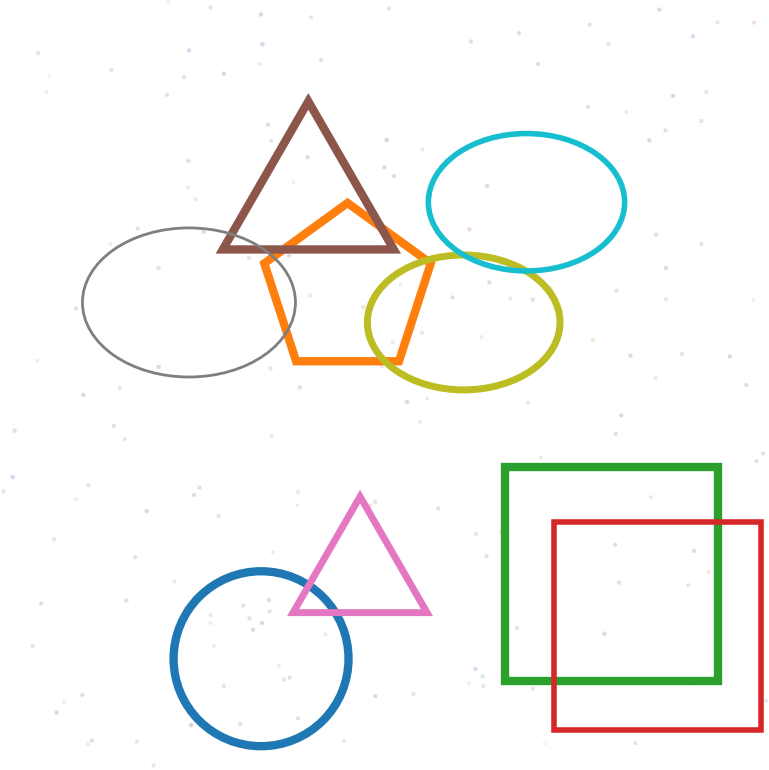[{"shape": "circle", "thickness": 3, "radius": 0.57, "center": [0.339, 0.145]}, {"shape": "pentagon", "thickness": 3, "radius": 0.57, "center": [0.451, 0.623]}, {"shape": "square", "thickness": 3, "radius": 0.69, "center": [0.794, 0.255]}, {"shape": "square", "thickness": 2, "radius": 0.67, "center": [0.854, 0.187]}, {"shape": "triangle", "thickness": 3, "radius": 0.64, "center": [0.4, 0.74]}, {"shape": "triangle", "thickness": 2.5, "radius": 0.5, "center": [0.468, 0.255]}, {"shape": "oval", "thickness": 1, "radius": 0.69, "center": [0.245, 0.607]}, {"shape": "oval", "thickness": 2.5, "radius": 0.63, "center": [0.602, 0.581]}, {"shape": "oval", "thickness": 2, "radius": 0.64, "center": [0.684, 0.737]}]